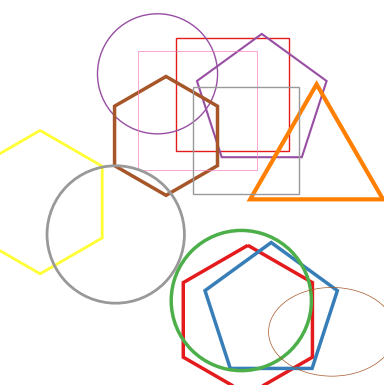[{"shape": "square", "thickness": 1, "radius": 0.73, "center": [0.604, 0.754]}, {"shape": "hexagon", "thickness": 2.5, "radius": 0.97, "center": [0.644, 0.169]}, {"shape": "pentagon", "thickness": 2.5, "radius": 0.9, "center": [0.704, 0.189]}, {"shape": "circle", "thickness": 2.5, "radius": 0.91, "center": [0.627, 0.219]}, {"shape": "circle", "thickness": 1, "radius": 0.78, "center": [0.409, 0.808]}, {"shape": "pentagon", "thickness": 1.5, "radius": 0.89, "center": [0.68, 0.735]}, {"shape": "triangle", "thickness": 3, "radius": 1.0, "center": [0.822, 0.582]}, {"shape": "hexagon", "thickness": 2, "radius": 0.93, "center": [0.104, 0.475]}, {"shape": "hexagon", "thickness": 2.5, "radius": 0.77, "center": [0.431, 0.647]}, {"shape": "oval", "thickness": 0.5, "radius": 0.82, "center": [0.862, 0.138]}, {"shape": "square", "thickness": 0.5, "radius": 0.77, "center": [0.512, 0.712]}, {"shape": "square", "thickness": 1, "radius": 0.69, "center": [0.639, 0.635]}, {"shape": "circle", "thickness": 2, "radius": 0.89, "center": [0.301, 0.391]}]